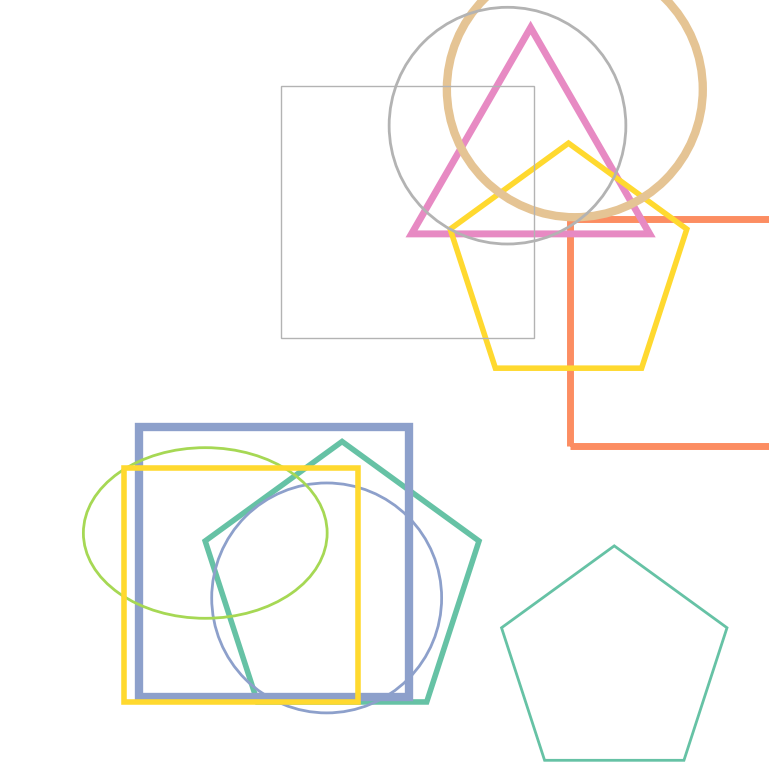[{"shape": "pentagon", "thickness": 2, "radius": 0.93, "center": [0.444, 0.24]}, {"shape": "pentagon", "thickness": 1, "radius": 0.77, "center": [0.798, 0.137]}, {"shape": "square", "thickness": 2.5, "radius": 0.74, "center": [0.887, 0.568]}, {"shape": "circle", "thickness": 1, "radius": 0.75, "center": [0.424, 0.223]}, {"shape": "square", "thickness": 3, "radius": 0.88, "center": [0.356, 0.27]}, {"shape": "triangle", "thickness": 2.5, "radius": 0.89, "center": [0.689, 0.786]}, {"shape": "oval", "thickness": 1, "radius": 0.79, "center": [0.267, 0.308]}, {"shape": "pentagon", "thickness": 2, "radius": 0.81, "center": [0.738, 0.653]}, {"shape": "square", "thickness": 2, "radius": 0.76, "center": [0.313, 0.24]}, {"shape": "circle", "thickness": 3, "radius": 0.83, "center": [0.747, 0.884]}, {"shape": "circle", "thickness": 1, "radius": 0.77, "center": [0.659, 0.837]}, {"shape": "square", "thickness": 0.5, "radius": 0.82, "center": [0.53, 0.724]}]